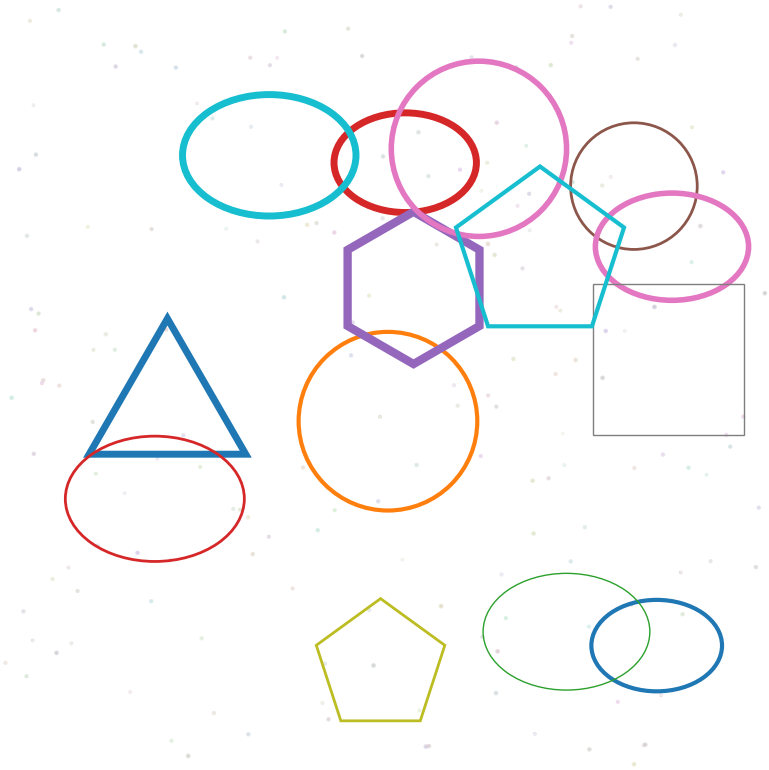[{"shape": "oval", "thickness": 1.5, "radius": 0.42, "center": [0.853, 0.162]}, {"shape": "triangle", "thickness": 2.5, "radius": 0.59, "center": [0.217, 0.469]}, {"shape": "circle", "thickness": 1.5, "radius": 0.58, "center": [0.504, 0.453]}, {"shape": "oval", "thickness": 0.5, "radius": 0.54, "center": [0.736, 0.18]}, {"shape": "oval", "thickness": 1, "radius": 0.58, "center": [0.201, 0.352]}, {"shape": "oval", "thickness": 2.5, "radius": 0.46, "center": [0.526, 0.789]}, {"shape": "hexagon", "thickness": 3, "radius": 0.49, "center": [0.537, 0.626]}, {"shape": "circle", "thickness": 1, "radius": 0.41, "center": [0.823, 0.758]}, {"shape": "oval", "thickness": 2, "radius": 0.5, "center": [0.873, 0.68]}, {"shape": "circle", "thickness": 2, "radius": 0.57, "center": [0.622, 0.807]}, {"shape": "square", "thickness": 0.5, "radius": 0.49, "center": [0.868, 0.534]}, {"shape": "pentagon", "thickness": 1, "radius": 0.44, "center": [0.494, 0.135]}, {"shape": "oval", "thickness": 2.5, "radius": 0.56, "center": [0.35, 0.798]}, {"shape": "pentagon", "thickness": 1.5, "radius": 0.57, "center": [0.701, 0.669]}]